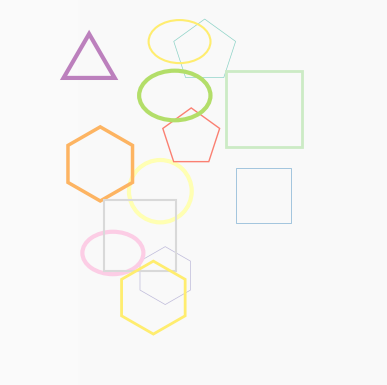[{"shape": "pentagon", "thickness": 0.5, "radius": 0.42, "center": [0.528, 0.867]}, {"shape": "circle", "thickness": 3, "radius": 0.4, "center": [0.414, 0.503]}, {"shape": "hexagon", "thickness": 0.5, "radius": 0.38, "center": [0.426, 0.284]}, {"shape": "pentagon", "thickness": 1, "radius": 0.39, "center": [0.493, 0.643]}, {"shape": "square", "thickness": 0.5, "radius": 0.36, "center": [0.68, 0.492]}, {"shape": "hexagon", "thickness": 2.5, "radius": 0.48, "center": [0.259, 0.574]}, {"shape": "oval", "thickness": 3, "radius": 0.46, "center": [0.451, 0.752]}, {"shape": "oval", "thickness": 3, "radius": 0.39, "center": [0.291, 0.343]}, {"shape": "square", "thickness": 1.5, "radius": 0.46, "center": [0.362, 0.389]}, {"shape": "triangle", "thickness": 3, "radius": 0.38, "center": [0.23, 0.836]}, {"shape": "square", "thickness": 2, "radius": 0.49, "center": [0.681, 0.717]}, {"shape": "oval", "thickness": 1.5, "radius": 0.4, "center": [0.463, 0.892]}, {"shape": "hexagon", "thickness": 2, "radius": 0.47, "center": [0.396, 0.227]}]